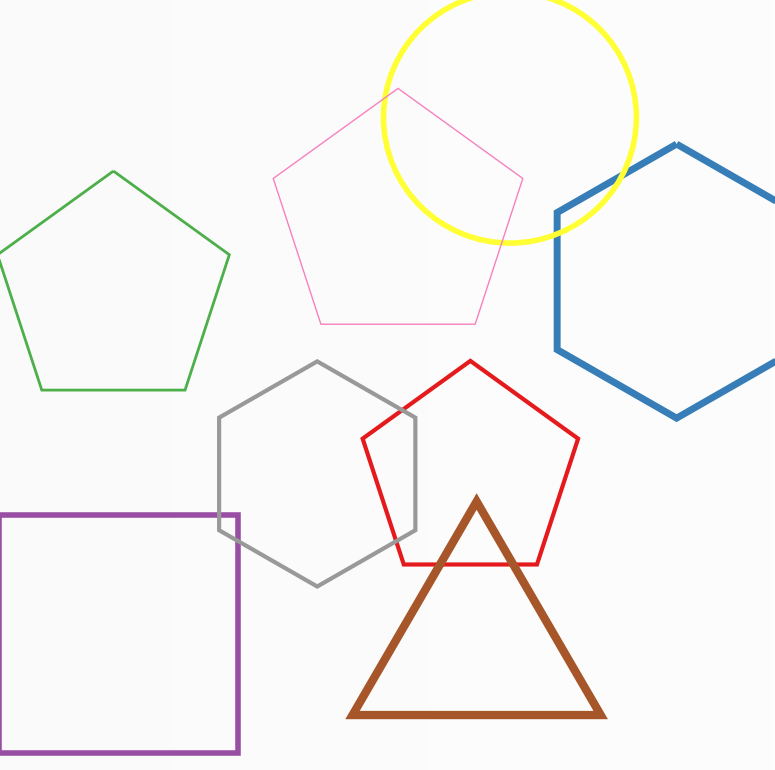[{"shape": "pentagon", "thickness": 1.5, "radius": 0.73, "center": [0.607, 0.385]}, {"shape": "hexagon", "thickness": 2.5, "radius": 0.89, "center": [0.873, 0.635]}, {"shape": "pentagon", "thickness": 1, "radius": 0.79, "center": [0.146, 0.621]}, {"shape": "square", "thickness": 2, "radius": 0.77, "center": [0.153, 0.177]}, {"shape": "circle", "thickness": 2, "radius": 0.82, "center": [0.658, 0.847]}, {"shape": "triangle", "thickness": 3, "radius": 0.92, "center": [0.615, 0.164]}, {"shape": "pentagon", "thickness": 0.5, "radius": 0.85, "center": [0.514, 0.716]}, {"shape": "hexagon", "thickness": 1.5, "radius": 0.73, "center": [0.409, 0.384]}]